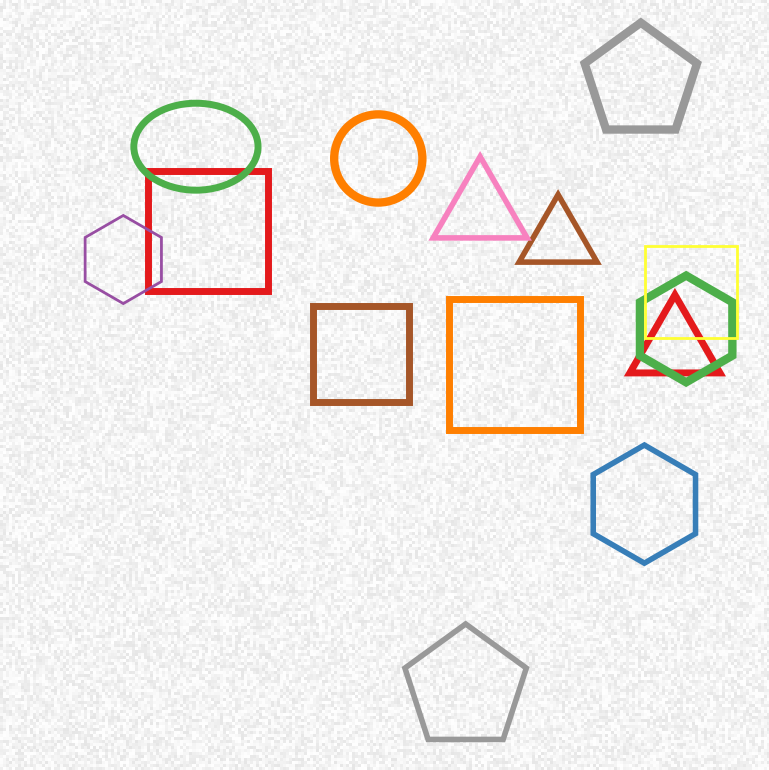[{"shape": "square", "thickness": 2.5, "radius": 0.39, "center": [0.27, 0.7]}, {"shape": "triangle", "thickness": 2.5, "radius": 0.34, "center": [0.877, 0.549]}, {"shape": "hexagon", "thickness": 2, "radius": 0.38, "center": [0.837, 0.345]}, {"shape": "hexagon", "thickness": 3, "radius": 0.35, "center": [0.891, 0.573]}, {"shape": "oval", "thickness": 2.5, "radius": 0.4, "center": [0.254, 0.809]}, {"shape": "hexagon", "thickness": 1, "radius": 0.29, "center": [0.16, 0.663]}, {"shape": "square", "thickness": 2.5, "radius": 0.43, "center": [0.668, 0.527]}, {"shape": "circle", "thickness": 3, "radius": 0.29, "center": [0.491, 0.794]}, {"shape": "square", "thickness": 1, "radius": 0.3, "center": [0.897, 0.621]}, {"shape": "square", "thickness": 2.5, "radius": 0.31, "center": [0.469, 0.54]}, {"shape": "triangle", "thickness": 2, "radius": 0.29, "center": [0.725, 0.689]}, {"shape": "triangle", "thickness": 2, "radius": 0.35, "center": [0.624, 0.726]}, {"shape": "pentagon", "thickness": 3, "radius": 0.38, "center": [0.832, 0.894]}, {"shape": "pentagon", "thickness": 2, "radius": 0.41, "center": [0.605, 0.107]}]